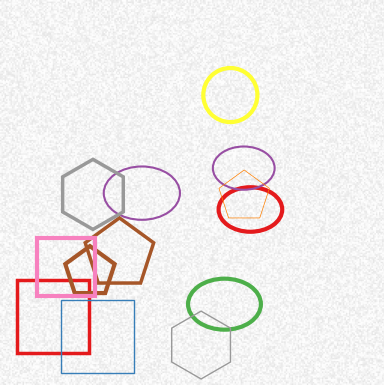[{"shape": "oval", "thickness": 3, "radius": 0.41, "center": [0.65, 0.456]}, {"shape": "square", "thickness": 2.5, "radius": 0.47, "center": [0.138, 0.178]}, {"shape": "square", "thickness": 1, "radius": 0.47, "center": [0.253, 0.126]}, {"shape": "oval", "thickness": 3, "radius": 0.47, "center": [0.583, 0.21]}, {"shape": "oval", "thickness": 1.5, "radius": 0.4, "center": [0.633, 0.563]}, {"shape": "oval", "thickness": 1.5, "radius": 0.49, "center": [0.368, 0.498]}, {"shape": "pentagon", "thickness": 0.5, "radius": 0.34, "center": [0.634, 0.49]}, {"shape": "circle", "thickness": 3, "radius": 0.35, "center": [0.598, 0.753]}, {"shape": "pentagon", "thickness": 3, "radius": 0.34, "center": [0.234, 0.293]}, {"shape": "pentagon", "thickness": 2.5, "radius": 0.47, "center": [0.31, 0.341]}, {"shape": "square", "thickness": 3, "radius": 0.38, "center": [0.171, 0.306]}, {"shape": "hexagon", "thickness": 2.5, "radius": 0.45, "center": [0.241, 0.495]}, {"shape": "hexagon", "thickness": 1, "radius": 0.44, "center": [0.522, 0.104]}]